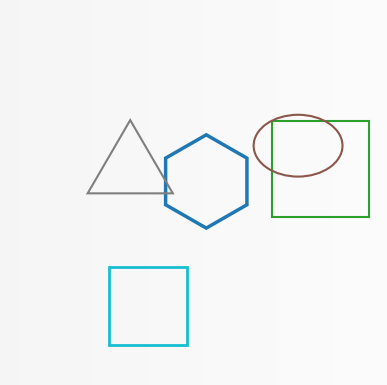[{"shape": "hexagon", "thickness": 2.5, "radius": 0.61, "center": [0.532, 0.529]}, {"shape": "square", "thickness": 1.5, "radius": 0.62, "center": [0.827, 0.561]}, {"shape": "oval", "thickness": 1.5, "radius": 0.57, "center": [0.769, 0.622]}, {"shape": "triangle", "thickness": 1.5, "radius": 0.63, "center": [0.336, 0.561]}, {"shape": "square", "thickness": 2, "radius": 0.51, "center": [0.382, 0.205]}]